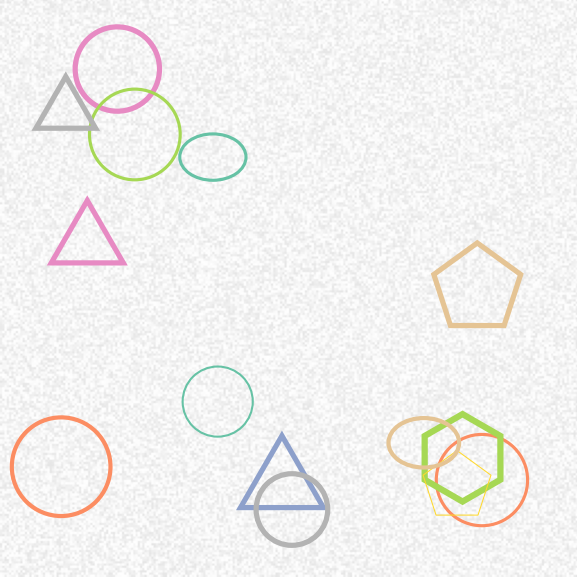[{"shape": "circle", "thickness": 1, "radius": 0.3, "center": [0.377, 0.304]}, {"shape": "oval", "thickness": 1.5, "radius": 0.29, "center": [0.369, 0.727]}, {"shape": "circle", "thickness": 1.5, "radius": 0.4, "center": [0.835, 0.168]}, {"shape": "circle", "thickness": 2, "radius": 0.43, "center": [0.106, 0.191]}, {"shape": "triangle", "thickness": 2.5, "radius": 0.41, "center": [0.488, 0.162]}, {"shape": "triangle", "thickness": 2.5, "radius": 0.36, "center": [0.151, 0.58]}, {"shape": "circle", "thickness": 2.5, "radius": 0.37, "center": [0.203, 0.88]}, {"shape": "circle", "thickness": 1.5, "radius": 0.39, "center": [0.233, 0.766]}, {"shape": "hexagon", "thickness": 3, "radius": 0.38, "center": [0.801, 0.206]}, {"shape": "pentagon", "thickness": 0.5, "radius": 0.31, "center": [0.791, 0.157]}, {"shape": "pentagon", "thickness": 2.5, "radius": 0.4, "center": [0.826, 0.499]}, {"shape": "oval", "thickness": 2, "radius": 0.31, "center": [0.734, 0.232]}, {"shape": "circle", "thickness": 2.5, "radius": 0.31, "center": [0.505, 0.117]}, {"shape": "triangle", "thickness": 2.5, "radius": 0.3, "center": [0.114, 0.807]}]